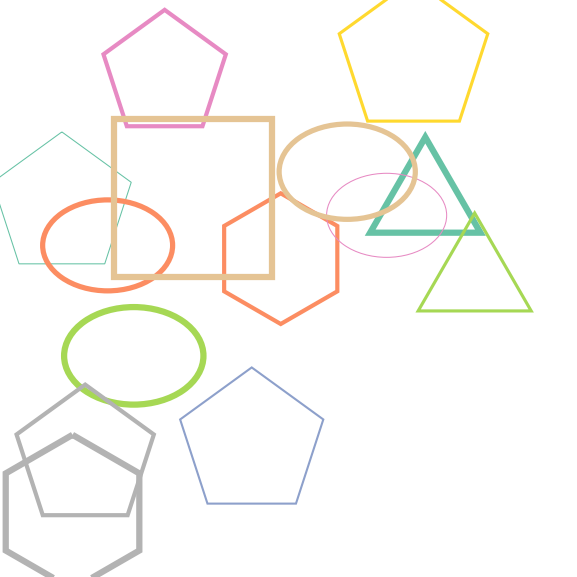[{"shape": "pentagon", "thickness": 0.5, "radius": 0.63, "center": [0.107, 0.644]}, {"shape": "triangle", "thickness": 3, "radius": 0.55, "center": [0.736, 0.651]}, {"shape": "oval", "thickness": 2.5, "radius": 0.56, "center": [0.186, 0.574]}, {"shape": "hexagon", "thickness": 2, "radius": 0.57, "center": [0.486, 0.551]}, {"shape": "pentagon", "thickness": 1, "radius": 0.65, "center": [0.436, 0.233]}, {"shape": "pentagon", "thickness": 2, "radius": 0.56, "center": [0.285, 0.871]}, {"shape": "oval", "thickness": 0.5, "radius": 0.52, "center": [0.669, 0.626]}, {"shape": "oval", "thickness": 3, "radius": 0.6, "center": [0.232, 0.383]}, {"shape": "triangle", "thickness": 1.5, "radius": 0.56, "center": [0.822, 0.517]}, {"shape": "pentagon", "thickness": 1.5, "radius": 0.68, "center": [0.716, 0.899]}, {"shape": "square", "thickness": 3, "radius": 0.68, "center": [0.333, 0.656]}, {"shape": "oval", "thickness": 2.5, "radius": 0.59, "center": [0.601, 0.702]}, {"shape": "pentagon", "thickness": 2, "radius": 0.63, "center": [0.148, 0.208]}, {"shape": "hexagon", "thickness": 3, "radius": 0.67, "center": [0.126, 0.113]}]